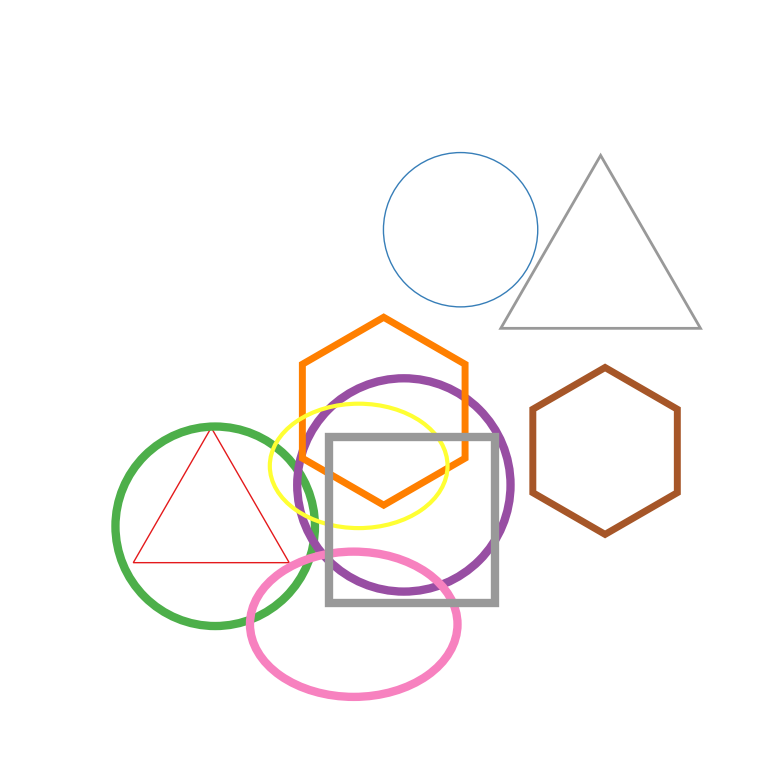[{"shape": "triangle", "thickness": 0.5, "radius": 0.58, "center": [0.274, 0.328]}, {"shape": "circle", "thickness": 0.5, "radius": 0.5, "center": [0.598, 0.702]}, {"shape": "circle", "thickness": 3, "radius": 0.65, "center": [0.279, 0.317]}, {"shape": "circle", "thickness": 3, "radius": 0.69, "center": [0.525, 0.37]}, {"shape": "hexagon", "thickness": 2.5, "radius": 0.61, "center": [0.498, 0.466]}, {"shape": "oval", "thickness": 1.5, "radius": 0.58, "center": [0.466, 0.395]}, {"shape": "hexagon", "thickness": 2.5, "radius": 0.54, "center": [0.786, 0.414]}, {"shape": "oval", "thickness": 3, "radius": 0.67, "center": [0.459, 0.189]}, {"shape": "triangle", "thickness": 1, "radius": 0.75, "center": [0.78, 0.648]}, {"shape": "square", "thickness": 3, "radius": 0.54, "center": [0.535, 0.325]}]